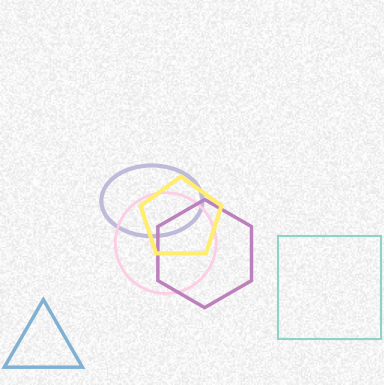[{"shape": "square", "thickness": 1.5, "radius": 0.67, "center": [0.856, 0.254]}, {"shape": "oval", "thickness": 3, "radius": 0.66, "center": [0.395, 0.478]}, {"shape": "triangle", "thickness": 2.5, "radius": 0.59, "center": [0.113, 0.105]}, {"shape": "circle", "thickness": 2, "radius": 0.65, "center": [0.43, 0.369]}, {"shape": "hexagon", "thickness": 2.5, "radius": 0.7, "center": [0.532, 0.341]}, {"shape": "pentagon", "thickness": 3, "radius": 0.55, "center": [0.47, 0.431]}]